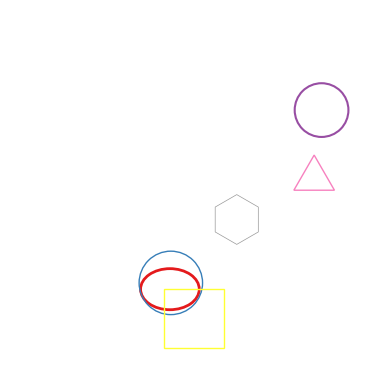[{"shape": "oval", "thickness": 2, "radius": 0.38, "center": [0.441, 0.249]}, {"shape": "circle", "thickness": 1, "radius": 0.41, "center": [0.444, 0.265]}, {"shape": "circle", "thickness": 1.5, "radius": 0.35, "center": [0.835, 0.714]}, {"shape": "square", "thickness": 1, "radius": 0.39, "center": [0.504, 0.174]}, {"shape": "triangle", "thickness": 1, "radius": 0.3, "center": [0.816, 0.536]}, {"shape": "hexagon", "thickness": 0.5, "radius": 0.32, "center": [0.615, 0.43]}]